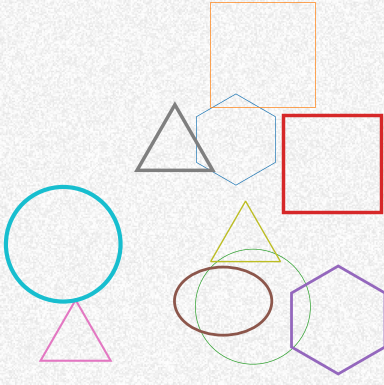[{"shape": "hexagon", "thickness": 0.5, "radius": 0.59, "center": [0.613, 0.638]}, {"shape": "square", "thickness": 0.5, "radius": 0.68, "center": [0.681, 0.858]}, {"shape": "circle", "thickness": 0.5, "radius": 0.75, "center": [0.657, 0.203]}, {"shape": "square", "thickness": 2.5, "radius": 0.63, "center": [0.862, 0.575]}, {"shape": "hexagon", "thickness": 2, "radius": 0.7, "center": [0.879, 0.169]}, {"shape": "oval", "thickness": 2, "radius": 0.63, "center": [0.58, 0.218]}, {"shape": "triangle", "thickness": 1.5, "radius": 0.53, "center": [0.196, 0.116]}, {"shape": "triangle", "thickness": 2.5, "radius": 0.57, "center": [0.454, 0.614]}, {"shape": "triangle", "thickness": 1, "radius": 0.52, "center": [0.638, 0.373]}, {"shape": "circle", "thickness": 3, "radius": 0.74, "center": [0.164, 0.366]}]